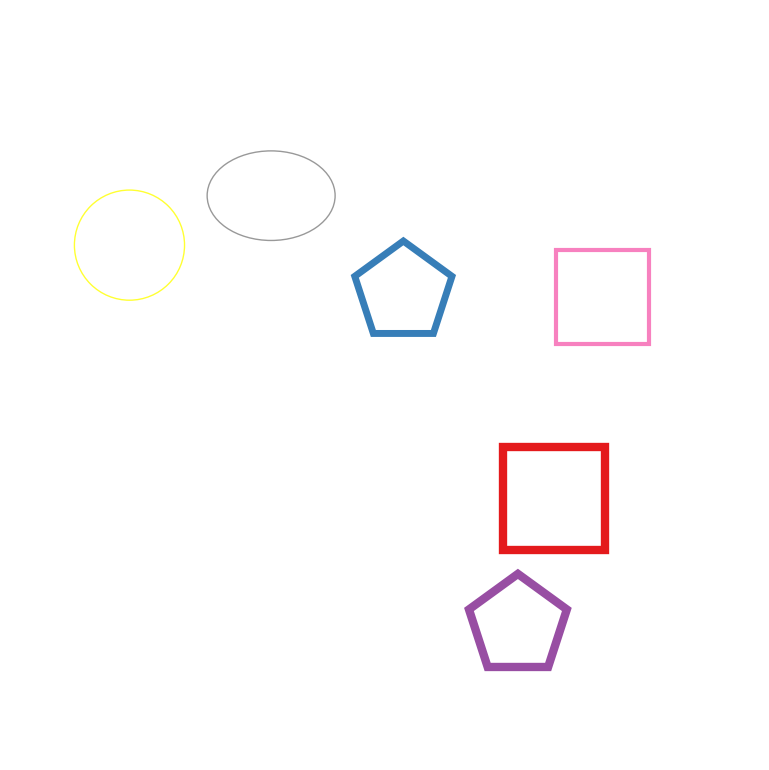[{"shape": "square", "thickness": 3, "radius": 0.33, "center": [0.719, 0.353]}, {"shape": "pentagon", "thickness": 2.5, "radius": 0.33, "center": [0.524, 0.621]}, {"shape": "pentagon", "thickness": 3, "radius": 0.33, "center": [0.673, 0.188]}, {"shape": "circle", "thickness": 0.5, "radius": 0.36, "center": [0.168, 0.682]}, {"shape": "square", "thickness": 1.5, "radius": 0.3, "center": [0.783, 0.614]}, {"shape": "oval", "thickness": 0.5, "radius": 0.42, "center": [0.352, 0.746]}]